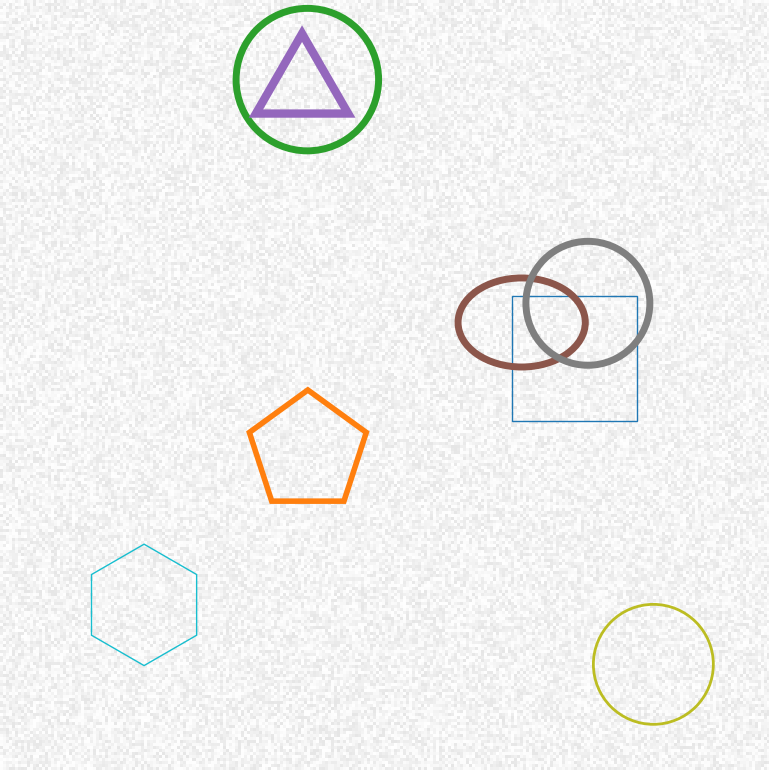[{"shape": "square", "thickness": 0.5, "radius": 0.41, "center": [0.746, 0.535]}, {"shape": "pentagon", "thickness": 2, "radius": 0.4, "center": [0.4, 0.414]}, {"shape": "circle", "thickness": 2.5, "radius": 0.46, "center": [0.399, 0.897]}, {"shape": "triangle", "thickness": 3, "radius": 0.35, "center": [0.392, 0.887]}, {"shape": "oval", "thickness": 2.5, "radius": 0.41, "center": [0.678, 0.581]}, {"shape": "circle", "thickness": 2.5, "radius": 0.4, "center": [0.763, 0.606]}, {"shape": "circle", "thickness": 1, "radius": 0.39, "center": [0.849, 0.137]}, {"shape": "hexagon", "thickness": 0.5, "radius": 0.39, "center": [0.187, 0.214]}]